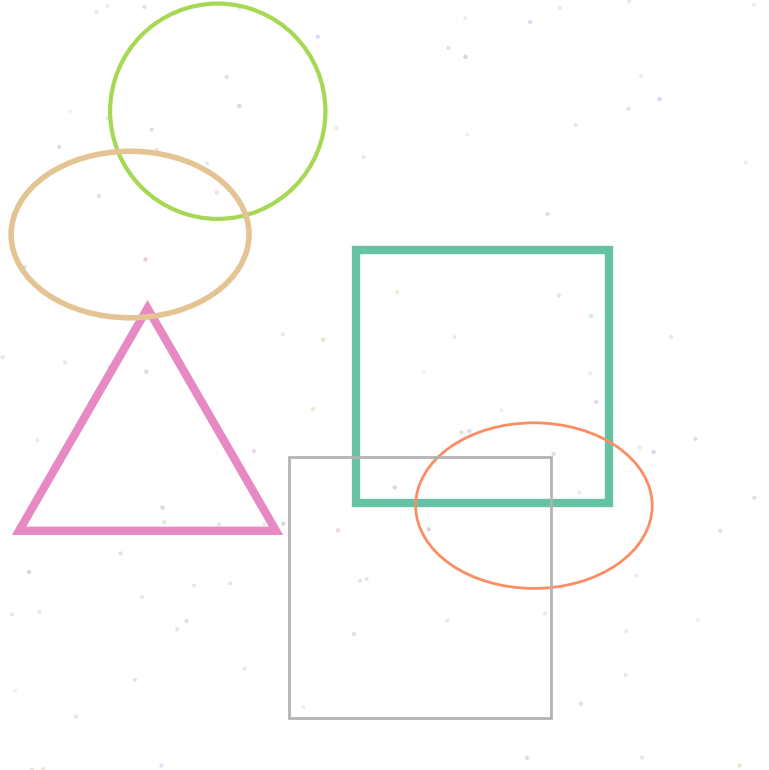[{"shape": "square", "thickness": 3, "radius": 0.82, "center": [0.626, 0.511]}, {"shape": "oval", "thickness": 1, "radius": 0.77, "center": [0.693, 0.343]}, {"shape": "triangle", "thickness": 3, "radius": 0.96, "center": [0.192, 0.407]}, {"shape": "circle", "thickness": 1.5, "radius": 0.7, "center": [0.283, 0.856]}, {"shape": "oval", "thickness": 2, "radius": 0.77, "center": [0.169, 0.695]}, {"shape": "square", "thickness": 1, "radius": 0.85, "center": [0.545, 0.237]}]